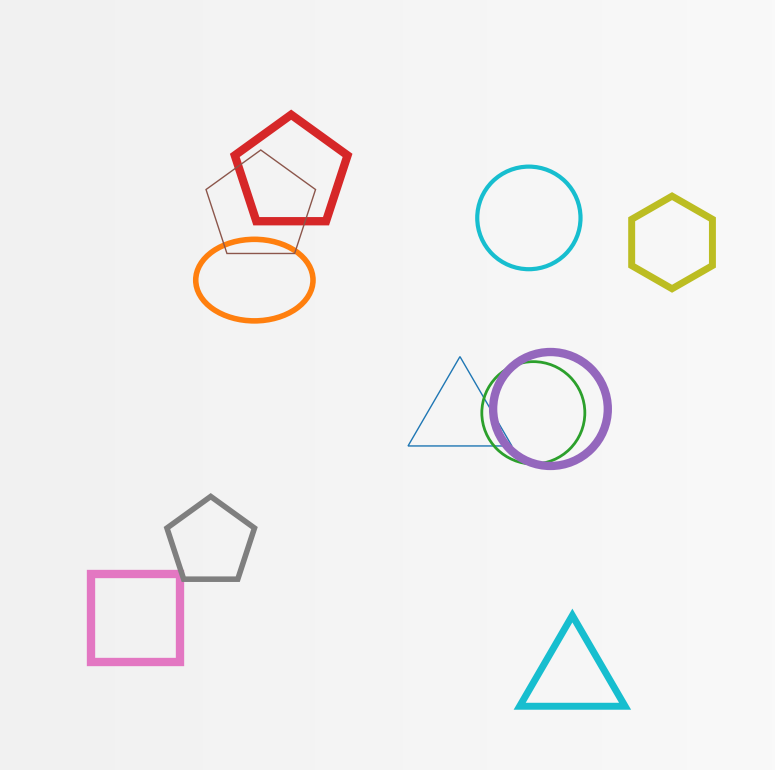[{"shape": "triangle", "thickness": 0.5, "radius": 0.39, "center": [0.593, 0.46]}, {"shape": "oval", "thickness": 2, "radius": 0.38, "center": [0.328, 0.636]}, {"shape": "circle", "thickness": 1, "radius": 0.33, "center": [0.688, 0.464]}, {"shape": "pentagon", "thickness": 3, "radius": 0.38, "center": [0.376, 0.775]}, {"shape": "circle", "thickness": 3, "radius": 0.37, "center": [0.71, 0.469]}, {"shape": "pentagon", "thickness": 0.5, "radius": 0.37, "center": [0.336, 0.731]}, {"shape": "square", "thickness": 3, "radius": 0.29, "center": [0.175, 0.198]}, {"shape": "pentagon", "thickness": 2, "radius": 0.3, "center": [0.272, 0.296]}, {"shape": "hexagon", "thickness": 2.5, "radius": 0.3, "center": [0.867, 0.685]}, {"shape": "circle", "thickness": 1.5, "radius": 0.33, "center": [0.682, 0.717]}, {"shape": "triangle", "thickness": 2.5, "radius": 0.39, "center": [0.739, 0.122]}]